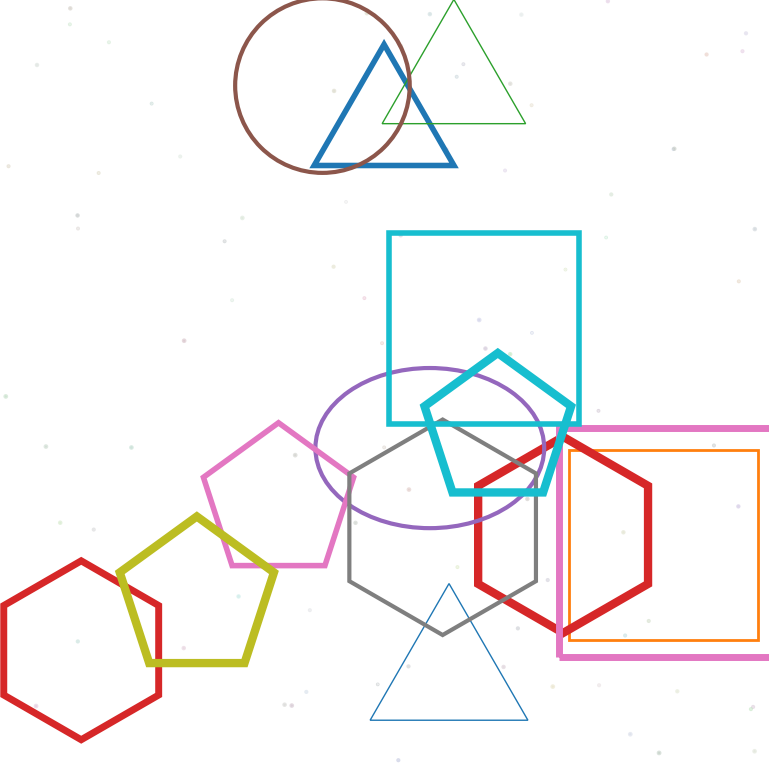[{"shape": "triangle", "thickness": 2, "radius": 0.52, "center": [0.499, 0.837]}, {"shape": "triangle", "thickness": 0.5, "radius": 0.59, "center": [0.583, 0.124]}, {"shape": "square", "thickness": 1, "radius": 0.61, "center": [0.862, 0.292]}, {"shape": "triangle", "thickness": 0.5, "radius": 0.54, "center": [0.589, 0.893]}, {"shape": "hexagon", "thickness": 3, "radius": 0.64, "center": [0.731, 0.305]}, {"shape": "hexagon", "thickness": 2.5, "radius": 0.58, "center": [0.105, 0.155]}, {"shape": "oval", "thickness": 1.5, "radius": 0.74, "center": [0.558, 0.418]}, {"shape": "circle", "thickness": 1.5, "radius": 0.57, "center": [0.419, 0.889]}, {"shape": "pentagon", "thickness": 2, "radius": 0.51, "center": [0.362, 0.348]}, {"shape": "square", "thickness": 2.5, "radius": 0.74, "center": [0.875, 0.295]}, {"shape": "hexagon", "thickness": 1.5, "radius": 0.7, "center": [0.575, 0.315]}, {"shape": "pentagon", "thickness": 3, "radius": 0.53, "center": [0.256, 0.224]}, {"shape": "pentagon", "thickness": 3, "radius": 0.5, "center": [0.647, 0.441]}, {"shape": "square", "thickness": 2, "radius": 0.62, "center": [0.629, 0.573]}]